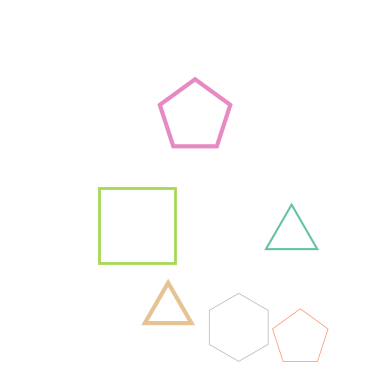[{"shape": "triangle", "thickness": 1.5, "radius": 0.38, "center": [0.757, 0.391]}, {"shape": "pentagon", "thickness": 0.5, "radius": 0.38, "center": [0.78, 0.122]}, {"shape": "pentagon", "thickness": 3, "radius": 0.48, "center": [0.507, 0.698]}, {"shape": "square", "thickness": 2, "radius": 0.49, "center": [0.356, 0.414]}, {"shape": "triangle", "thickness": 3, "radius": 0.35, "center": [0.437, 0.196]}, {"shape": "hexagon", "thickness": 0.5, "radius": 0.44, "center": [0.62, 0.15]}]